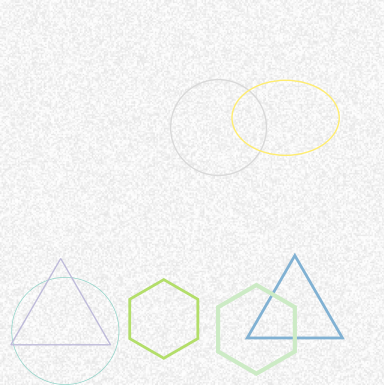[{"shape": "circle", "thickness": 0.5, "radius": 0.7, "center": [0.17, 0.14]}, {"shape": "triangle", "thickness": 1, "radius": 0.75, "center": [0.158, 0.179]}, {"shape": "triangle", "thickness": 2, "radius": 0.71, "center": [0.766, 0.194]}, {"shape": "hexagon", "thickness": 2, "radius": 0.51, "center": [0.425, 0.172]}, {"shape": "circle", "thickness": 1, "radius": 0.62, "center": [0.568, 0.669]}, {"shape": "hexagon", "thickness": 3, "radius": 0.58, "center": [0.666, 0.145]}, {"shape": "oval", "thickness": 1, "radius": 0.7, "center": [0.742, 0.694]}]